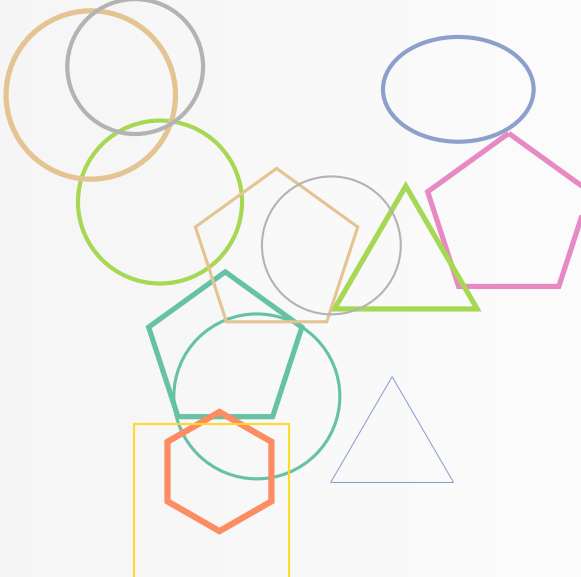[{"shape": "pentagon", "thickness": 2.5, "radius": 0.69, "center": [0.388, 0.39]}, {"shape": "circle", "thickness": 1.5, "radius": 0.71, "center": [0.442, 0.313]}, {"shape": "hexagon", "thickness": 3, "radius": 0.52, "center": [0.378, 0.183]}, {"shape": "oval", "thickness": 2, "radius": 0.65, "center": [0.788, 0.844]}, {"shape": "triangle", "thickness": 0.5, "radius": 0.61, "center": [0.675, 0.225]}, {"shape": "pentagon", "thickness": 2.5, "radius": 0.73, "center": [0.875, 0.622]}, {"shape": "circle", "thickness": 2, "radius": 0.71, "center": [0.275, 0.649]}, {"shape": "triangle", "thickness": 2.5, "radius": 0.71, "center": [0.698, 0.535]}, {"shape": "square", "thickness": 1, "radius": 0.67, "center": [0.364, 0.131]}, {"shape": "circle", "thickness": 2.5, "radius": 0.73, "center": [0.156, 0.835]}, {"shape": "pentagon", "thickness": 1.5, "radius": 0.73, "center": [0.476, 0.561]}, {"shape": "circle", "thickness": 1, "radius": 0.6, "center": [0.57, 0.574]}, {"shape": "circle", "thickness": 2, "radius": 0.58, "center": [0.233, 0.884]}]